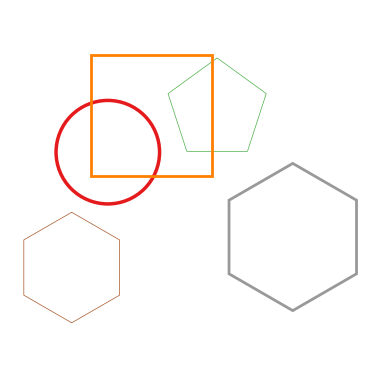[{"shape": "circle", "thickness": 2.5, "radius": 0.67, "center": [0.28, 0.605]}, {"shape": "pentagon", "thickness": 0.5, "radius": 0.67, "center": [0.564, 0.715]}, {"shape": "square", "thickness": 2, "radius": 0.78, "center": [0.394, 0.7]}, {"shape": "hexagon", "thickness": 0.5, "radius": 0.72, "center": [0.186, 0.305]}, {"shape": "hexagon", "thickness": 2, "radius": 0.96, "center": [0.76, 0.384]}]